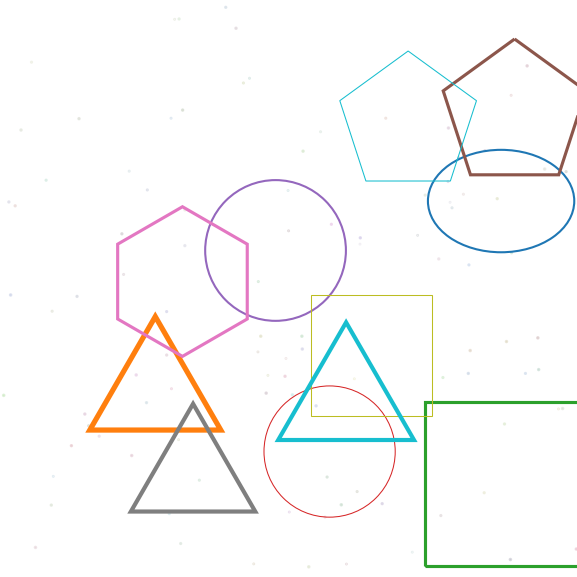[{"shape": "oval", "thickness": 1, "radius": 0.63, "center": [0.868, 0.651]}, {"shape": "triangle", "thickness": 2.5, "radius": 0.65, "center": [0.269, 0.32]}, {"shape": "square", "thickness": 1.5, "radius": 0.71, "center": [0.878, 0.161]}, {"shape": "circle", "thickness": 0.5, "radius": 0.57, "center": [0.571, 0.217]}, {"shape": "circle", "thickness": 1, "radius": 0.61, "center": [0.477, 0.565]}, {"shape": "pentagon", "thickness": 1.5, "radius": 0.65, "center": [0.891, 0.802]}, {"shape": "hexagon", "thickness": 1.5, "radius": 0.65, "center": [0.316, 0.512]}, {"shape": "triangle", "thickness": 2, "radius": 0.62, "center": [0.334, 0.176]}, {"shape": "square", "thickness": 0.5, "radius": 0.52, "center": [0.643, 0.384]}, {"shape": "triangle", "thickness": 2, "radius": 0.68, "center": [0.599, 0.305]}, {"shape": "pentagon", "thickness": 0.5, "radius": 0.62, "center": [0.707, 0.786]}]